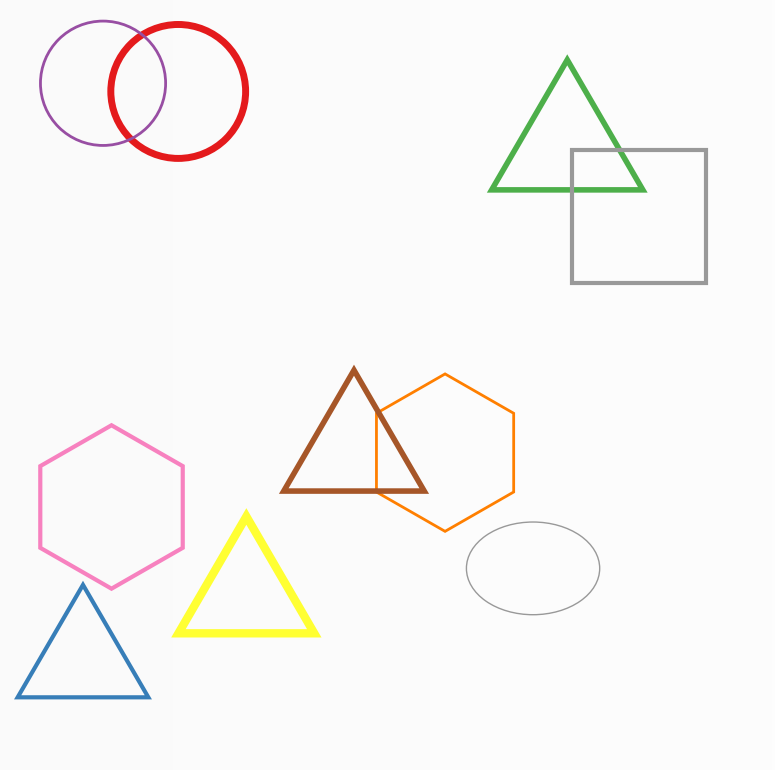[{"shape": "circle", "thickness": 2.5, "radius": 0.43, "center": [0.23, 0.881]}, {"shape": "triangle", "thickness": 1.5, "radius": 0.49, "center": [0.107, 0.143]}, {"shape": "triangle", "thickness": 2, "radius": 0.56, "center": [0.732, 0.81]}, {"shape": "circle", "thickness": 1, "radius": 0.4, "center": [0.133, 0.892]}, {"shape": "hexagon", "thickness": 1, "radius": 0.51, "center": [0.574, 0.412]}, {"shape": "triangle", "thickness": 3, "radius": 0.51, "center": [0.318, 0.228]}, {"shape": "triangle", "thickness": 2, "radius": 0.52, "center": [0.457, 0.415]}, {"shape": "hexagon", "thickness": 1.5, "radius": 0.53, "center": [0.144, 0.342]}, {"shape": "square", "thickness": 1.5, "radius": 0.43, "center": [0.824, 0.718]}, {"shape": "oval", "thickness": 0.5, "radius": 0.43, "center": [0.688, 0.262]}]